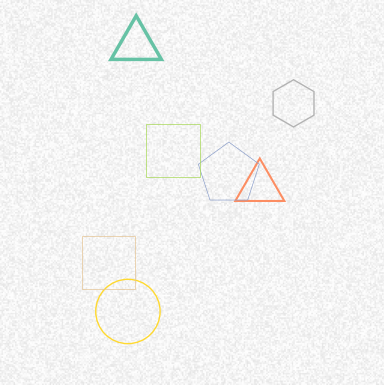[{"shape": "triangle", "thickness": 2.5, "radius": 0.38, "center": [0.354, 0.883]}, {"shape": "triangle", "thickness": 1.5, "radius": 0.37, "center": [0.675, 0.515]}, {"shape": "pentagon", "thickness": 0.5, "radius": 0.42, "center": [0.594, 0.548]}, {"shape": "square", "thickness": 0.5, "radius": 0.35, "center": [0.449, 0.608]}, {"shape": "circle", "thickness": 1, "radius": 0.42, "center": [0.332, 0.191]}, {"shape": "square", "thickness": 0.5, "radius": 0.34, "center": [0.282, 0.318]}, {"shape": "hexagon", "thickness": 1, "radius": 0.31, "center": [0.762, 0.732]}]